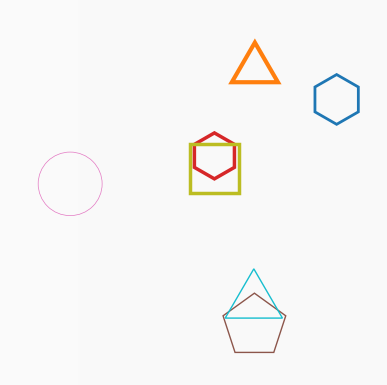[{"shape": "hexagon", "thickness": 2, "radius": 0.32, "center": [0.869, 0.742]}, {"shape": "triangle", "thickness": 3, "radius": 0.34, "center": [0.658, 0.821]}, {"shape": "hexagon", "thickness": 2.5, "radius": 0.3, "center": [0.553, 0.595]}, {"shape": "pentagon", "thickness": 1, "radius": 0.43, "center": [0.657, 0.153]}, {"shape": "circle", "thickness": 0.5, "radius": 0.41, "center": [0.181, 0.522]}, {"shape": "square", "thickness": 2.5, "radius": 0.32, "center": [0.552, 0.563]}, {"shape": "triangle", "thickness": 1, "radius": 0.43, "center": [0.655, 0.216]}]